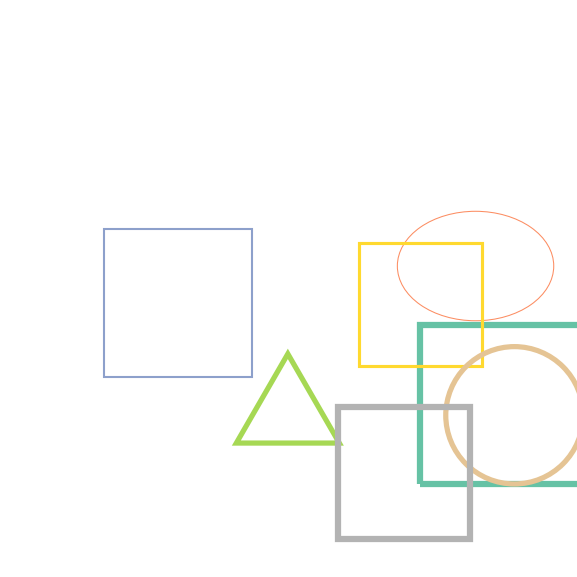[{"shape": "square", "thickness": 3, "radius": 0.69, "center": [0.865, 0.299]}, {"shape": "oval", "thickness": 0.5, "radius": 0.68, "center": [0.823, 0.538]}, {"shape": "square", "thickness": 1, "radius": 0.64, "center": [0.308, 0.474]}, {"shape": "triangle", "thickness": 2.5, "radius": 0.51, "center": [0.498, 0.283]}, {"shape": "square", "thickness": 1.5, "radius": 0.53, "center": [0.729, 0.472]}, {"shape": "circle", "thickness": 2.5, "radius": 0.59, "center": [0.891, 0.28]}, {"shape": "square", "thickness": 3, "radius": 0.57, "center": [0.699, 0.18]}]